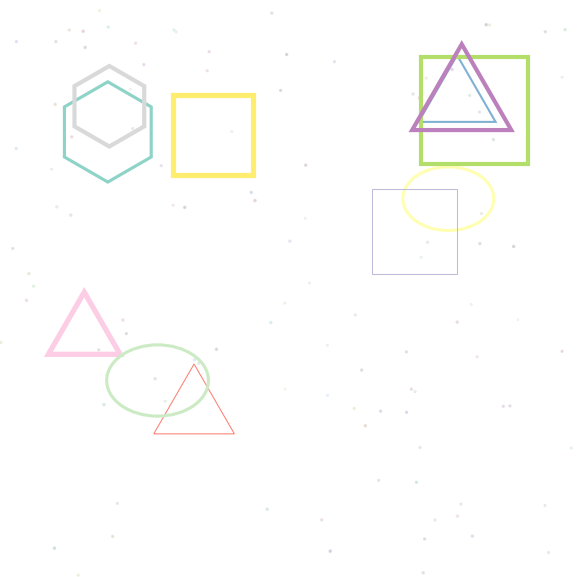[{"shape": "hexagon", "thickness": 1.5, "radius": 0.43, "center": [0.187, 0.771]}, {"shape": "oval", "thickness": 1.5, "radius": 0.39, "center": [0.776, 0.655]}, {"shape": "square", "thickness": 0.5, "radius": 0.37, "center": [0.717, 0.598]}, {"shape": "triangle", "thickness": 0.5, "radius": 0.4, "center": [0.336, 0.288]}, {"shape": "triangle", "thickness": 1, "radius": 0.39, "center": [0.791, 0.827]}, {"shape": "square", "thickness": 2, "radius": 0.46, "center": [0.822, 0.808]}, {"shape": "triangle", "thickness": 2.5, "radius": 0.36, "center": [0.146, 0.421]}, {"shape": "hexagon", "thickness": 2, "radius": 0.35, "center": [0.189, 0.815]}, {"shape": "triangle", "thickness": 2, "radius": 0.5, "center": [0.8, 0.823]}, {"shape": "oval", "thickness": 1.5, "radius": 0.44, "center": [0.273, 0.34]}, {"shape": "square", "thickness": 2.5, "radius": 0.35, "center": [0.369, 0.765]}]